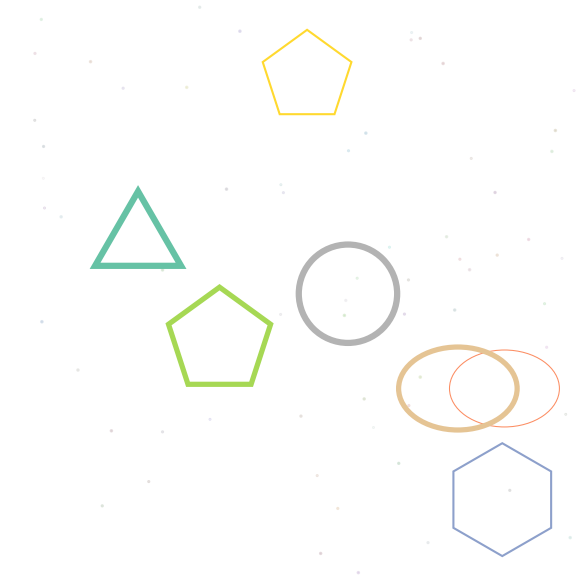[{"shape": "triangle", "thickness": 3, "radius": 0.43, "center": [0.239, 0.582]}, {"shape": "oval", "thickness": 0.5, "radius": 0.48, "center": [0.874, 0.326]}, {"shape": "hexagon", "thickness": 1, "radius": 0.49, "center": [0.87, 0.134]}, {"shape": "pentagon", "thickness": 2.5, "radius": 0.46, "center": [0.38, 0.409]}, {"shape": "pentagon", "thickness": 1, "radius": 0.4, "center": [0.532, 0.867]}, {"shape": "oval", "thickness": 2.5, "radius": 0.51, "center": [0.793, 0.326]}, {"shape": "circle", "thickness": 3, "radius": 0.43, "center": [0.603, 0.491]}]